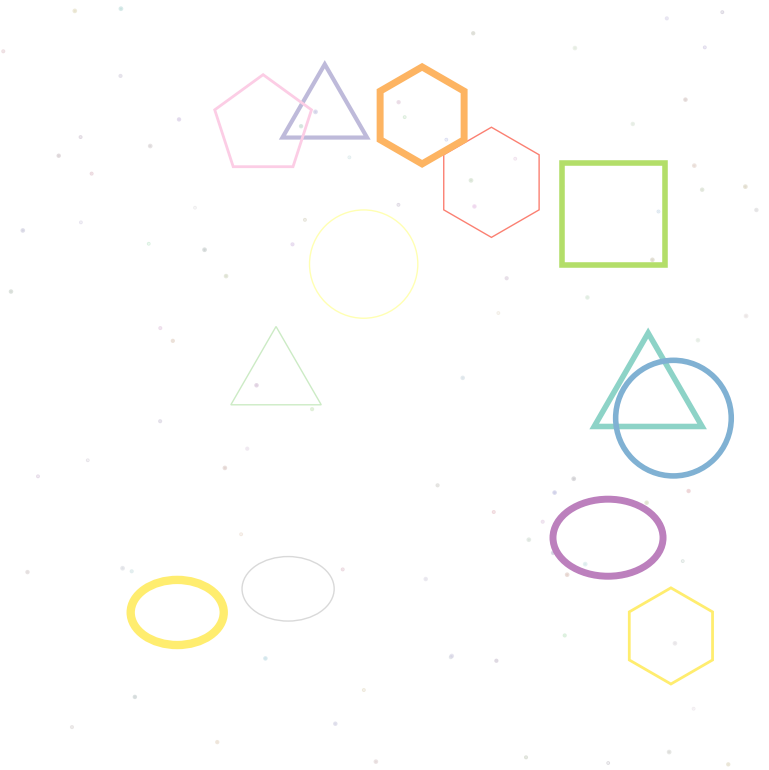[{"shape": "triangle", "thickness": 2, "radius": 0.4, "center": [0.842, 0.487]}, {"shape": "circle", "thickness": 0.5, "radius": 0.35, "center": [0.472, 0.657]}, {"shape": "triangle", "thickness": 1.5, "radius": 0.32, "center": [0.422, 0.853]}, {"shape": "hexagon", "thickness": 0.5, "radius": 0.36, "center": [0.638, 0.763]}, {"shape": "circle", "thickness": 2, "radius": 0.38, "center": [0.875, 0.457]}, {"shape": "hexagon", "thickness": 2.5, "radius": 0.31, "center": [0.548, 0.85]}, {"shape": "square", "thickness": 2, "radius": 0.33, "center": [0.796, 0.722]}, {"shape": "pentagon", "thickness": 1, "radius": 0.33, "center": [0.342, 0.837]}, {"shape": "oval", "thickness": 0.5, "radius": 0.3, "center": [0.374, 0.235]}, {"shape": "oval", "thickness": 2.5, "radius": 0.36, "center": [0.79, 0.302]}, {"shape": "triangle", "thickness": 0.5, "radius": 0.34, "center": [0.358, 0.508]}, {"shape": "hexagon", "thickness": 1, "radius": 0.31, "center": [0.871, 0.174]}, {"shape": "oval", "thickness": 3, "radius": 0.3, "center": [0.23, 0.205]}]